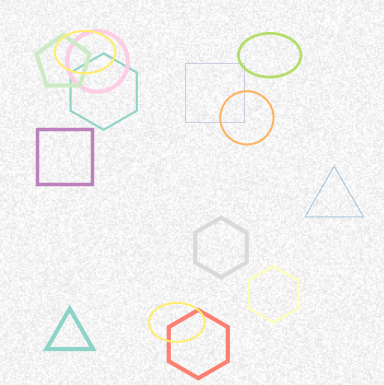[{"shape": "hexagon", "thickness": 1.5, "radius": 0.5, "center": [0.269, 0.762]}, {"shape": "triangle", "thickness": 3, "radius": 0.35, "center": [0.181, 0.128]}, {"shape": "hexagon", "thickness": 1.5, "radius": 0.37, "center": [0.71, 0.236]}, {"shape": "square", "thickness": 0.5, "radius": 0.38, "center": [0.558, 0.76]}, {"shape": "hexagon", "thickness": 3, "radius": 0.44, "center": [0.515, 0.106]}, {"shape": "triangle", "thickness": 0.5, "radius": 0.44, "center": [0.868, 0.48]}, {"shape": "circle", "thickness": 1.5, "radius": 0.35, "center": [0.641, 0.694]}, {"shape": "oval", "thickness": 2, "radius": 0.41, "center": [0.701, 0.856]}, {"shape": "circle", "thickness": 3, "radius": 0.39, "center": [0.253, 0.841]}, {"shape": "hexagon", "thickness": 3, "radius": 0.39, "center": [0.574, 0.357]}, {"shape": "square", "thickness": 2.5, "radius": 0.36, "center": [0.168, 0.593]}, {"shape": "pentagon", "thickness": 3, "radius": 0.36, "center": [0.164, 0.837]}, {"shape": "oval", "thickness": 1.5, "radius": 0.36, "center": [0.459, 0.163]}, {"shape": "oval", "thickness": 1.5, "radius": 0.39, "center": [0.221, 0.865]}]